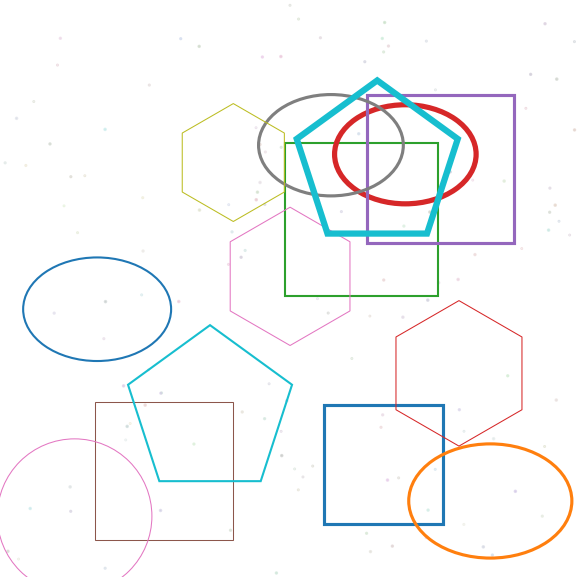[{"shape": "square", "thickness": 1.5, "radius": 0.51, "center": [0.664, 0.195]}, {"shape": "oval", "thickness": 1, "radius": 0.64, "center": [0.168, 0.464]}, {"shape": "oval", "thickness": 1.5, "radius": 0.71, "center": [0.849, 0.132]}, {"shape": "square", "thickness": 1, "radius": 0.66, "center": [0.626, 0.619]}, {"shape": "hexagon", "thickness": 0.5, "radius": 0.63, "center": [0.795, 0.353]}, {"shape": "oval", "thickness": 2.5, "radius": 0.61, "center": [0.702, 0.732]}, {"shape": "square", "thickness": 1.5, "radius": 0.64, "center": [0.763, 0.706]}, {"shape": "square", "thickness": 0.5, "radius": 0.6, "center": [0.284, 0.183]}, {"shape": "circle", "thickness": 0.5, "radius": 0.67, "center": [0.129, 0.105]}, {"shape": "hexagon", "thickness": 0.5, "radius": 0.6, "center": [0.502, 0.521]}, {"shape": "oval", "thickness": 1.5, "radius": 0.63, "center": [0.573, 0.748]}, {"shape": "hexagon", "thickness": 0.5, "radius": 0.51, "center": [0.404, 0.718]}, {"shape": "pentagon", "thickness": 1, "radius": 0.75, "center": [0.364, 0.287]}, {"shape": "pentagon", "thickness": 3, "radius": 0.73, "center": [0.653, 0.713]}]